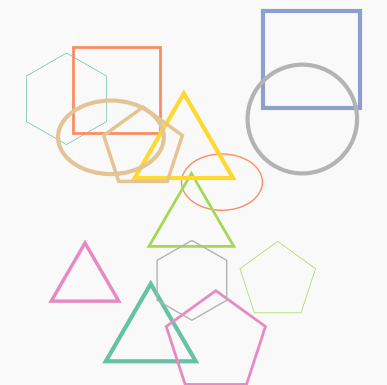[{"shape": "triangle", "thickness": 3, "radius": 0.67, "center": [0.389, 0.129]}, {"shape": "hexagon", "thickness": 0.5, "radius": 0.59, "center": [0.171, 0.743]}, {"shape": "oval", "thickness": 1, "radius": 0.52, "center": [0.573, 0.527]}, {"shape": "square", "thickness": 2, "radius": 0.56, "center": [0.301, 0.767]}, {"shape": "square", "thickness": 3, "radius": 0.63, "center": [0.803, 0.845]}, {"shape": "triangle", "thickness": 2.5, "radius": 0.5, "center": [0.219, 0.268]}, {"shape": "pentagon", "thickness": 2, "radius": 0.67, "center": [0.557, 0.11]}, {"shape": "triangle", "thickness": 2, "radius": 0.63, "center": [0.494, 0.423]}, {"shape": "pentagon", "thickness": 0.5, "radius": 0.51, "center": [0.717, 0.27]}, {"shape": "triangle", "thickness": 3, "radius": 0.73, "center": [0.475, 0.611]}, {"shape": "pentagon", "thickness": 2.5, "radius": 0.53, "center": [0.369, 0.615]}, {"shape": "oval", "thickness": 3, "radius": 0.68, "center": [0.286, 0.643]}, {"shape": "hexagon", "thickness": 1, "radius": 0.52, "center": [0.495, 0.272]}, {"shape": "circle", "thickness": 3, "radius": 0.71, "center": [0.78, 0.691]}]